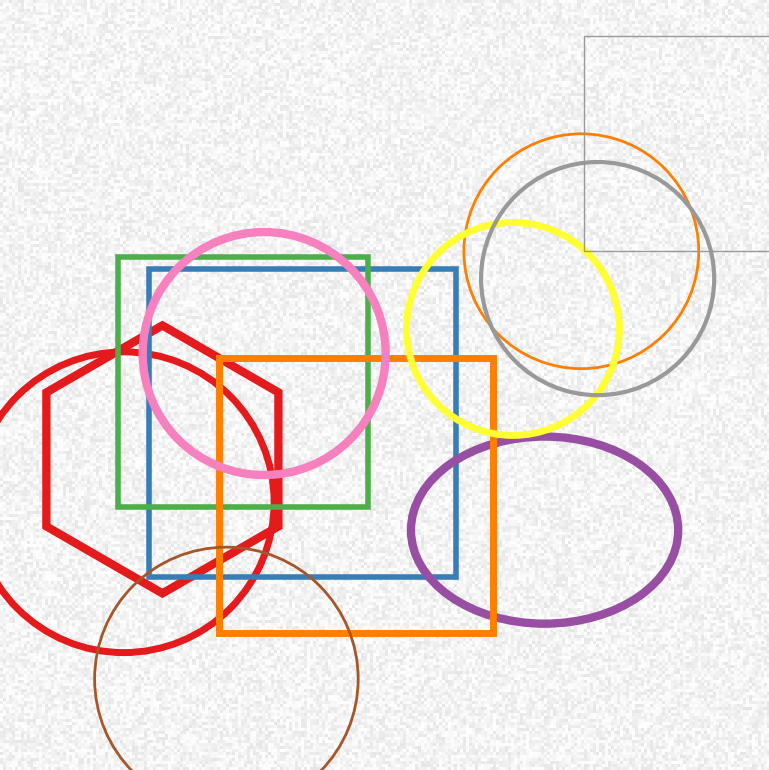[{"shape": "hexagon", "thickness": 3, "radius": 0.87, "center": [0.211, 0.403]}, {"shape": "circle", "thickness": 2.5, "radius": 0.98, "center": [0.161, 0.348]}, {"shape": "square", "thickness": 2, "radius": 1.0, "center": [0.393, 0.451]}, {"shape": "square", "thickness": 2, "radius": 0.81, "center": [0.316, 0.504]}, {"shape": "oval", "thickness": 3, "radius": 0.87, "center": [0.707, 0.312]}, {"shape": "square", "thickness": 2.5, "radius": 0.89, "center": [0.462, 0.357]}, {"shape": "circle", "thickness": 1, "radius": 0.76, "center": [0.755, 0.674]}, {"shape": "circle", "thickness": 2.5, "radius": 0.69, "center": [0.666, 0.573]}, {"shape": "circle", "thickness": 1, "radius": 0.86, "center": [0.294, 0.118]}, {"shape": "circle", "thickness": 3, "radius": 0.79, "center": [0.343, 0.541]}, {"shape": "circle", "thickness": 1.5, "radius": 0.76, "center": [0.776, 0.638]}, {"shape": "square", "thickness": 0.5, "radius": 0.7, "center": [0.898, 0.814]}]